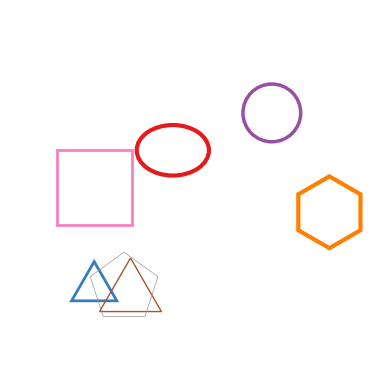[{"shape": "oval", "thickness": 3, "radius": 0.47, "center": [0.449, 0.61]}, {"shape": "triangle", "thickness": 2, "radius": 0.34, "center": [0.245, 0.253]}, {"shape": "circle", "thickness": 2.5, "radius": 0.37, "center": [0.706, 0.707]}, {"shape": "hexagon", "thickness": 3, "radius": 0.47, "center": [0.856, 0.449]}, {"shape": "triangle", "thickness": 1, "radius": 0.46, "center": [0.339, 0.237]}, {"shape": "square", "thickness": 2, "radius": 0.49, "center": [0.246, 0.513]}, {"shape": "pentagon", "thickness": 0.5, "radius": 0.46, "center": [0.322, 0.253]}]